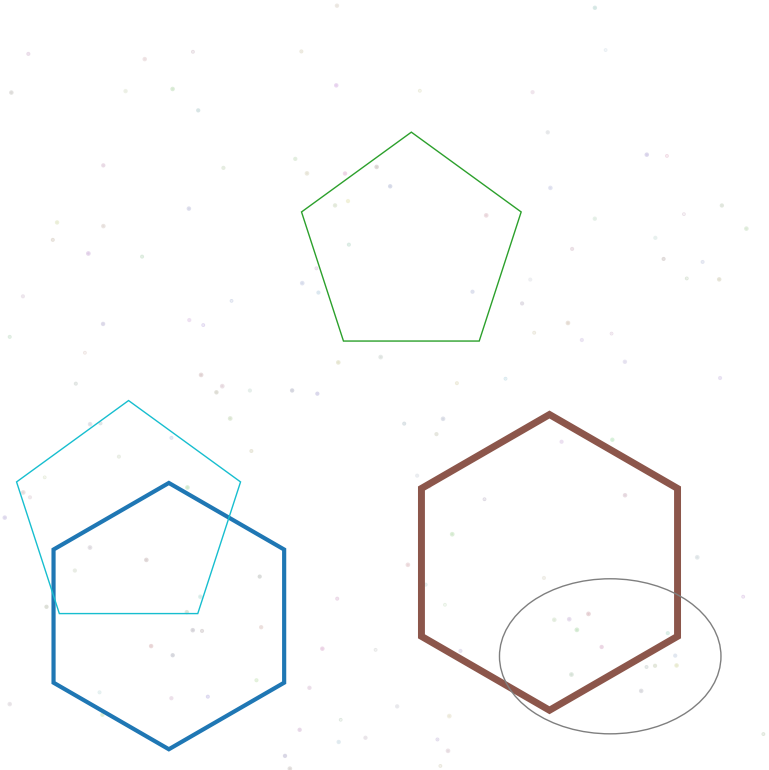[{"shape": "hexagon", "thickness": 1.5, "radius": 0.86, "center": [0.219, 0.2]}, {"shape": "pentagon", "thickness": 0.5, "radius": 0.75, "center": [0.534, 0.678]}, {"shape": "hexagon", "thickness": 2.5, "radius": 0.96, "center": [0.714, 0.27]}, {"shape": "oval", "thickness": 0.5, "radius": 0.72, "center": [0.792, 0.148]}, {"shape": "pentagon", "thickness": 0.5, "radius": 0.76, "center": [0.167, 0.327]}]